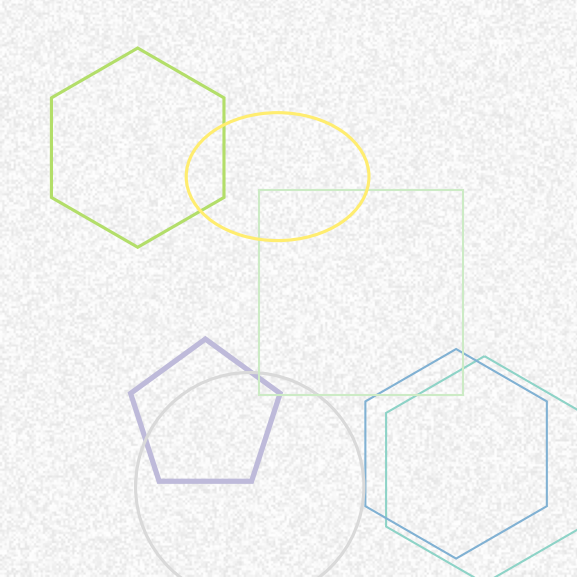[{"shape": "hexagon", "thickness": 1, "radius": 0.98, "center": [0.839, 0.186]}, {"shape": "pentagon", "thickness": 2.5, "radius": 0.68, "center": [0.356, 0.276]}, {"shape": "hexagon", "thickness": 1, "radius": 0.91, "center": [0.79, 0.213]}, {"shape": "hexagon", "thickness": 1.5, "radius": 0.86, "center": [0.238, 0.743]}, {"shape": "circle", "thickness": 1.5, "radius": 0.99, "center": [0.432, 0.156]}, {"shape": "square", "thickness": 1, "radius": 0.89, "center": [0.625, 0.493]}, {"shape": "oval", "thickness": 1.5, "radius": 0.79, "center": [0.481, 0.693]}]